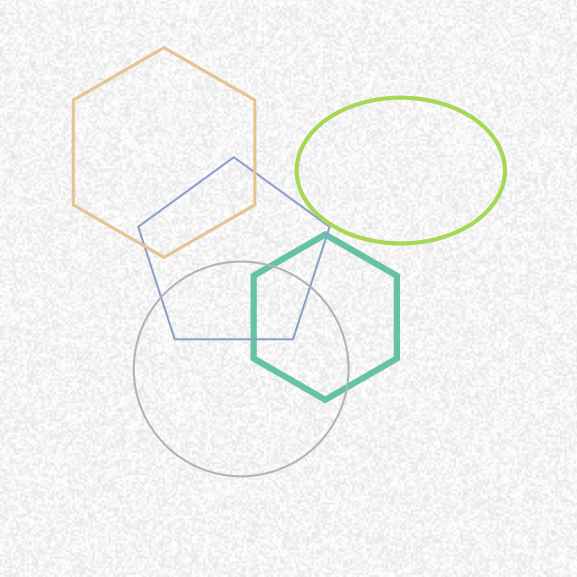[{"shape": "hexagon", "thickness": 3, "radius": 0.72, "center": [0.563, 0.45]}, {"shape": "pentagon", "thickness": 1, "radius": 0.87, "center": [0.405, 0.553]}, {"shape": "oval", "thickness": 2, "radius": 0.9, "center": [0.694, 0.704]}, {"shape": "hexagon", "thickness": 1.5, "radius": 0.91, "center": [0.284, 0.735]}, {"shape": "circle", "thickness": 1, "radius": 0.93, "center": [0.418, 0.36]}]